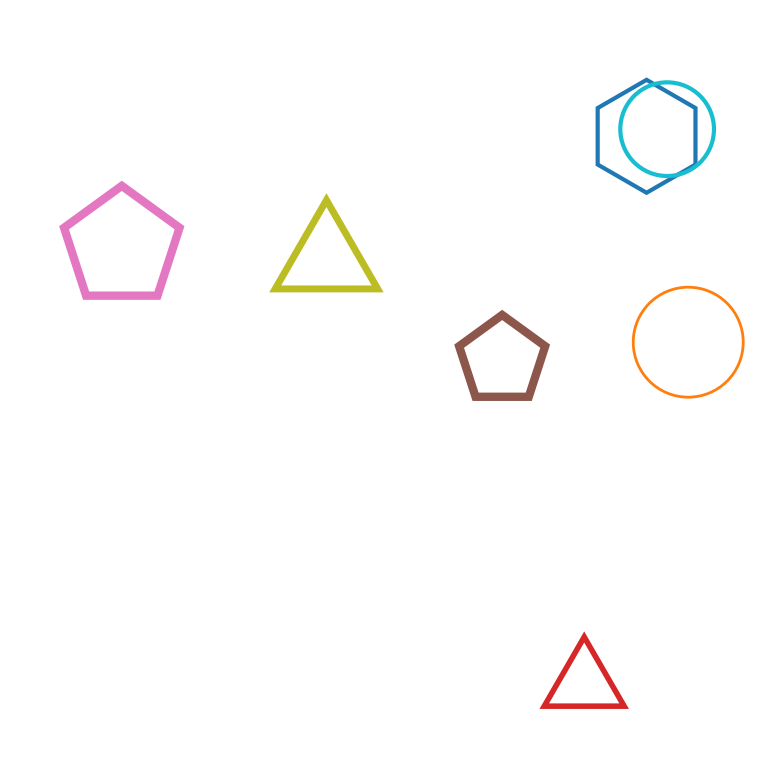[{"shape": "hexagon", "thickness": 1.5, "radius": 0.37, "center": [0.84, 0.823]}, {"shape": "circle", "thickness": 1, "radius": 0.36, "center": [0.894, 0.556]}, {"shape": "triangle", "thickness": 2, "radius": 0.3, "center": [0.759, 0.113]}, {"shape": "pentagon", "thickness": 3, "radius": 0.29, "center": [0.652, 0.532]}, {"shape": "pentagon", "thickness": 3, "radius": 0.39, "center": [0.158, 0.68]}, {"shape": "triangle", "thickness": 2.5, "radius": 0.38, "center": [0.424, 0.663]}, {"shape": "circle", "thickness": 1.5, "radius": 0.3, "center": [0.866, 0.832]}]